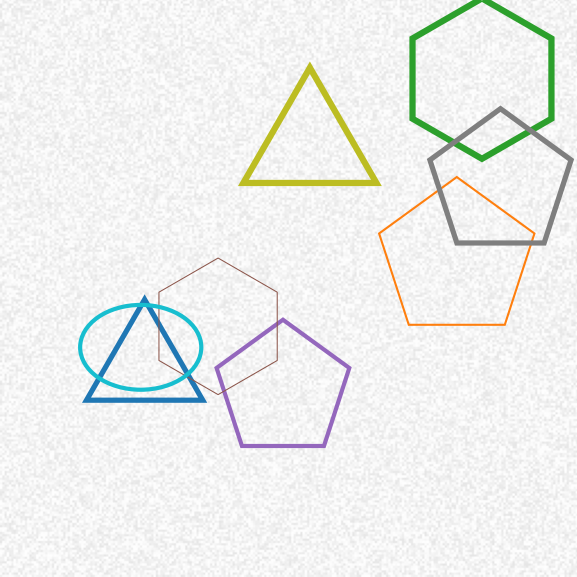[{"shape": "triangle", "thickness": 2.5, "radius": 0.58, "center": [0.25, 0.364]}, {"shape": "pentagon", "thickness": 1, "radius": 0.71, "center": [0.791, 0.551]}, {"shape": "hexagon", "thickness": 3, "radius": 0.69, "center": [0.835, 0.863]}, {"shape": "pentagon", "thickness": 2, "radius": 0.6, "center": [0.49, 0.325]}, {"shape": "hexagon", "thickness": 0.5, "radius": 0.59, "center": [0.378, 0.434]}, {"shape": "pentagon", "thickness": 2.5, "radius": 0.64, "center": [0.867, 0.682]}, {"shape": "triangle", "thickness": 3, "radius": 0.67, "center": [0.537, 0.749]}, {"shape": "oval", "thickness": 2, "radius": 0.52, "center": [0.244, 0.398]}]